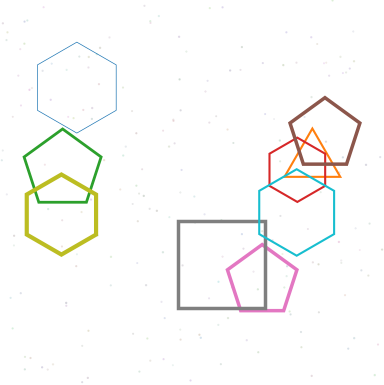[{"shape": "hexagon", "thickness": 0.5, "radius": 0.59, "center": [0.2, 0.772]}, {"shape": "triangle", "thickness": 1.5, "radius": 0.42, "center": [0.811, 0.583]}, {"shape": "pentagon", "thickness": 2, "radius": 0.53, "center": [0.163, 0.56]}, {"shape": "hexagon", "thickness": 1.5, "radius": 0.42, "center": [0.772, 0.559]}, {"shape": "pentagon", "thickness": 2.5, "radius": 0.48, "center": [0.844, 0.651]}, {"shape": "pentagon", "thickness": 2.5, "radius": 0.47, "center": [0.681, 0.27]}, {"shape": "square", "thickness": 2.5, "radius": 0.56, "center": [0.574, 0.314]}, {"shape": "hexagon", "thickness": 3, "radius": 0.52, "center": [0.16, 0.443]}, {"shape": "hexagon", "thickness": 1.5, "radius": 0.56, "center": [0.771, 0.448]}]